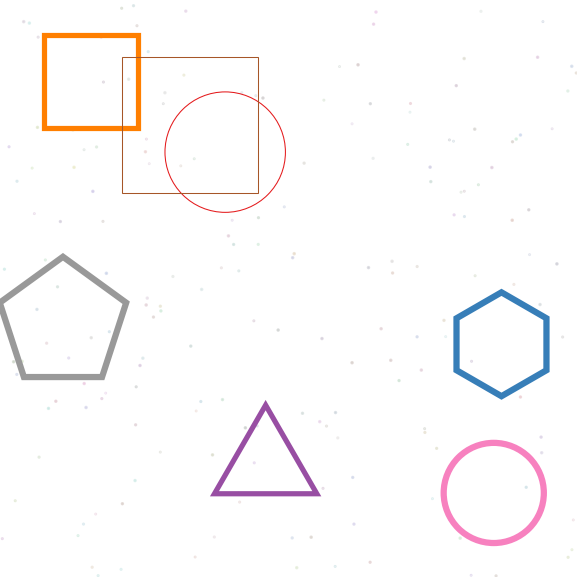[{"shape": "circle", "thickness": 0.5, "radius": 0.52, "center": [0.39, 0.736]}, {"shape": "hexagon", "thickness": 3, "radius": 0.45, "center": [0.868, 0.403]}, {"shape": "triangle", "thickness": 2.5, "radius": 0.51, "center": [0.46, 0.195]}, {"shape": "square", "thickness": 2.5, "radius": 0.4, "center": [0.158, 0.857]}, {"shape": "square", "thickness": 0.5, "radius": 0.59, "center": [0.33, 0.783]}, {"shape": "circle", "thickness": 3, "radius": 0.43, "center": [0.855, 0.146]}, {"shape": "pentagon", "thickness": 3, "radius": 0.58, "center": [0.109, 0.439]}]